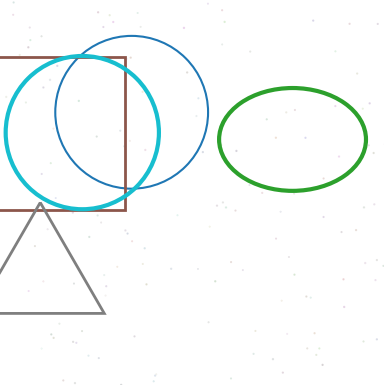[{"shape": "circle", "thickness": 1.5, "radius": 0.99, "center": [0.342, 0.708]}, {"shape": "oval", "thickness": 3, "radius": 0.95, "center": [0.76, 0.638]}, {"shape": "square", "thickness": 2, "radius": 1.0, "center": [0.124, 0.653]}, {"shape": "triangle", "thickness": 2, "radius": 0.96, "center": [0.105, 0.282]}, {"shape": "circle", "thickness": 3, "radius": 1.0, "center": [0.214, 0.656]}]